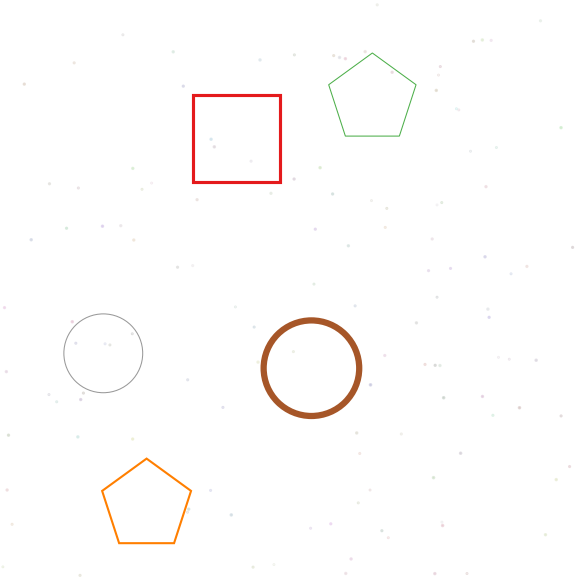[{"shape": "square", "thickness": 1.5, "radius": 0.38, "center": [0.41, 0.759]}, {"shape": "pentagon", "thickness": 0.5, "radius": 0.4, "center": [0.645, 0.828]}, {"shape": "pentagon", "thickness": 1, "radius": 0.4, "center": [0.254, 0.124]}, {"shape": "circle", "thickness": 3, "radius": 0.41, "center": [0.539, 0.362]}, {"shape": "circle", "thickness": 0.5, "radius": 0.34, "center": [0.179, 0.387]}]